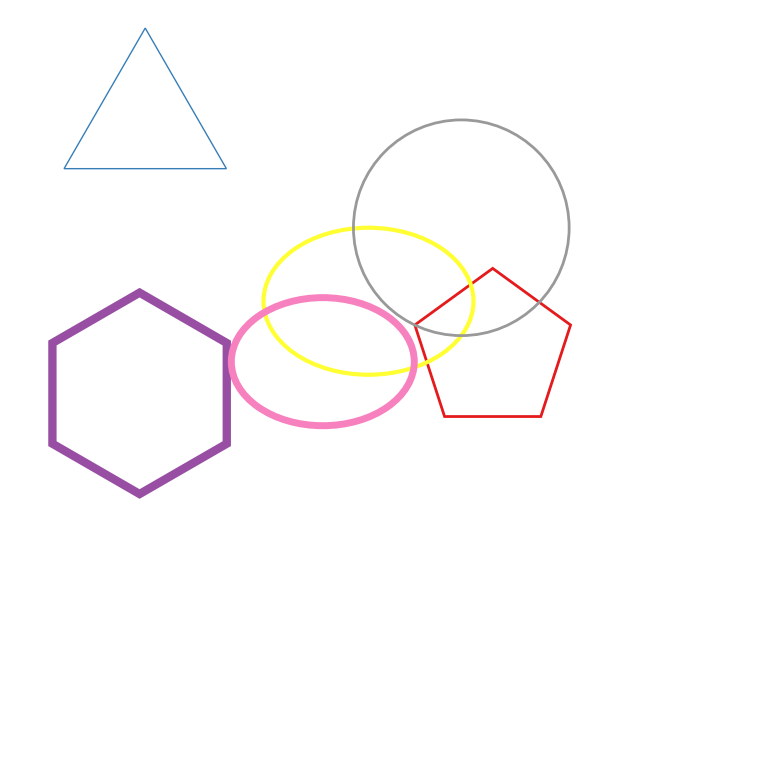[{"shape": "pentagon", "thickness": 1, "radius": 0.53, "center": [0.64, 0.545]}, {"shape": "triangle", "thickness": 0.5, "radius": 0.61, "center": [0.189, 0.842]}, {"shape": "hexagon", "thickness": 3, "radius": 0.65, "center": [0.181, 0.489]}, {"shape": "oval", "thickness": 1.5, "radius": 0.68, "center": [0.479, 0.609]}, {"shape": "oval", "thickness": 2.5, "radius": 0.59, "center": [0.419, 0.53]}, {"shape": "circle", "thickness": 1, "radius": 0.7, "center": [0.599, 0.704]}]